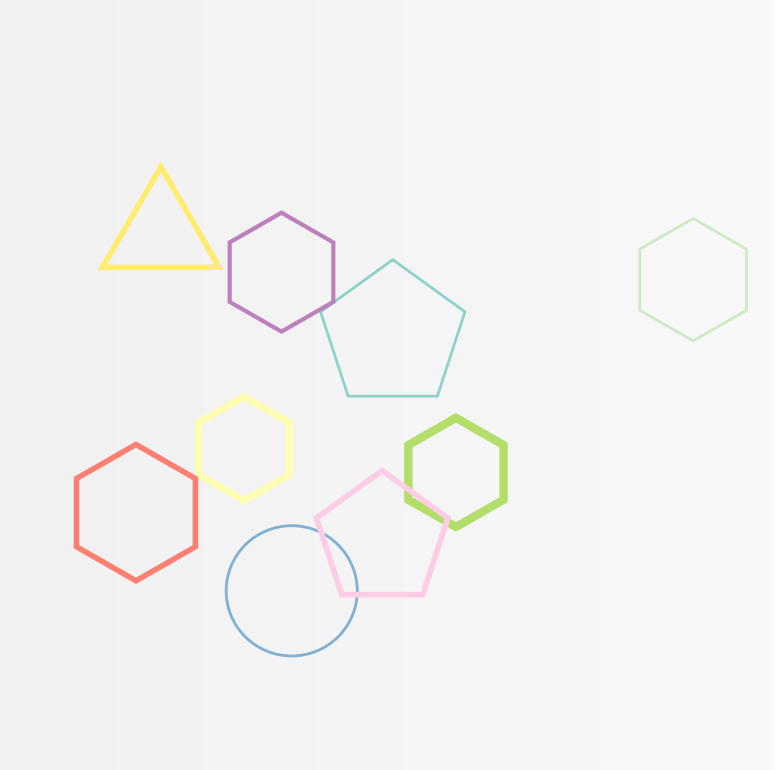[{"shape": "pentagon", "thickness": 1, "radius": 0.49, "center": [0.507, 0.565]}, {"shape": "hexagon", "thickness": 2.5, "radius": 0.34, "center": [0.315, 0.417]}, {"shape": "hexagon", "thickness": 2, "radius": 0.44, "center": [0.175, 0.334]}, {"shape": "circle", "thickness": 1, "radius": 0.42, "center": [0.376, 0.233]}, {"shape": "hexagon", "thickness": 3, "radius": 0.35, "center": [0.588, 0.387]}, {"shape": "pentagon", "thickness": 2, "radius": 0.45, "center": [0.493, 0.3]}, {"shape": "hexagon", "thickness": 1.5, "radius": 0.39, "center": [0.363, 0.647]}, {"shape": "hexagon", "thickness": 1, "radius": 0.4, "center": [0.894, 0.637]}, {"shape": "triangle", "thickness": 2, "radius": 0.44, "center": [0.208, 0.696]}]